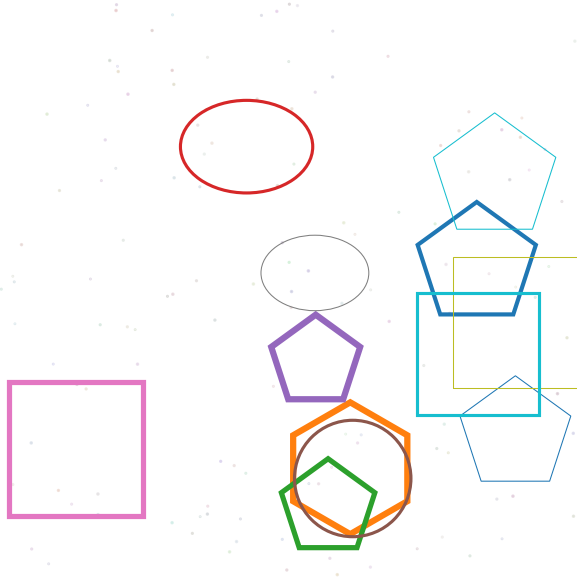[{"shape": "pentagon", "thickness": 2, "radius": 0.54, "center": [0.826, 0.542]}, {"shape": "pentagon", "thickness": 0.5, "radius": 0.5, "center": [0.892, 0.248]}, {"shape": "hexagon", "thickness": 3, "radius": 0.57, "center": [0.606, 0.188]}, {"shape": "pentagon", "thickness": 2.5, "radius": 0.43, "center": [0.568, 0.12]}, {"shape": "oval", "thickness": 1.5, "radius": 0.57, "center": [0.427, 0.745]}, {"shape": "pentagon", "thickness": 3, "radius": 0.4, "center": [0.547, 0.373]}, {"shape": "circle", "thickness": 1.5, "radius": 0.5, "center": [0.611, 0.171]}, {"shape": "square", "thickness": 2.5, "radius": 0.58, "center": [0.131, 0.222]}, {"shape": "oval", "thickness": 0.5, "radius": 0.47, "center": [0.545, 0.526]}, {"shape": "square", "thickness": 0.5, "radius": 0.57, "center": [0.899, 0.44]}, {"shape": "square", "thickness": 1.5, "radius": 0.53, "center": [0.828, 0.386]}, {"shape": "pentagon", "thickness": 0.5, "radius": 0.56, "center": [0.857, 0.692]}]